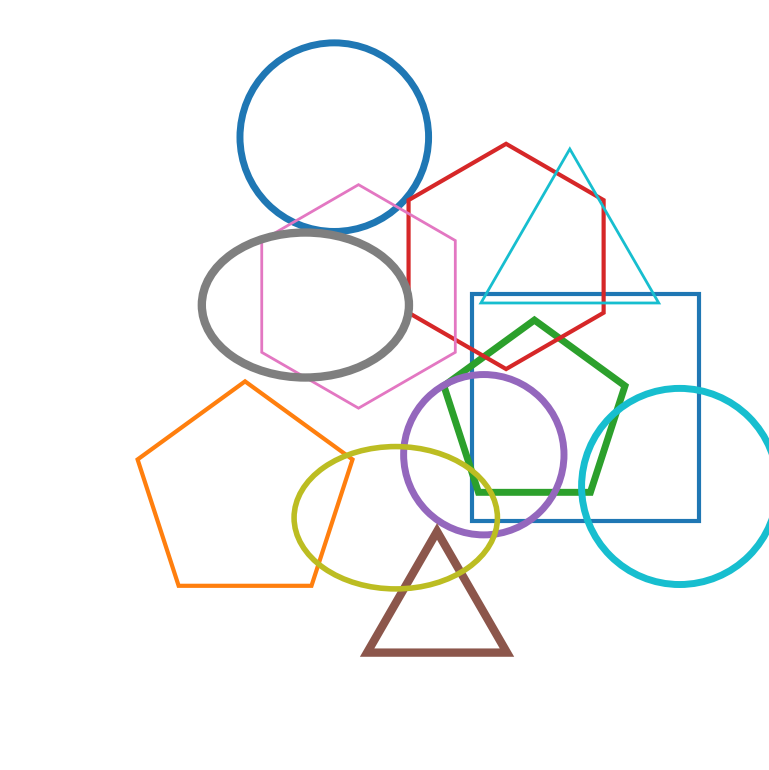[{"shape": "square", "thickness": 1.5, "radius": 0.74, "center": [0.76, 0.471]}, {"shape": "circle", "thickness": 2.5, "radius": 0.61, "center": [0.434, 0.822]}, {"shape": "pentagon", "thickness": 1.5, "radius": 0.73, "center": [0.318, 0.358]}, {"shape": "pentagon", "thickness": 2.5, "radius": 0.62, "center": [0.694, 0.461]}, {"shape": "hexagon", "thickness": 1.5, "radius": 0.73, "center": [0.657, 0.667]}, {"shape": "circle", "thickness": 2.5, "radius": 0.52, "center": [0.628, 0.409]}, {"shape": "triangle", "thickness": 3, "radius": 0.52, "center": [0.568, 0.205]}, {"shape": "hexagon", "thickness": 1, "radius": 0.73, "center": [0.466, 0.615]}, {"shape": "oval", "thickness": 3, "radius": 0.67, "center": [0.397, 0.604]}, {"shape": "oval", "thickness": 2, "radius": 0.66, "center": [0.514, 0.328]}, {"shape": "circle", "thickness": 2.5, "radius": 0.64, "center": [0.883, 0.368]}, {"shape": "triangle", "thickness": 1, "radius": 0.67, "center": [0.74, 0.673]}]